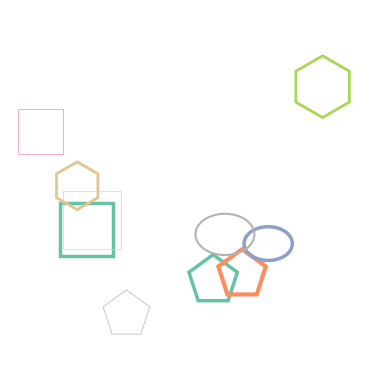[{"shape": "pentagon", "thickness": 2.5, "radius": 0.33, "center": [0.554, 0.272]}, {"shape": "square", "thickness": 2.5, "radius": 0.34, "center": [0.225, 0.405]}, {"shape": "pentagon", "thickness": 3, "radius": 0.32, "center": [0.629, 0.288]}, {"shape": "oval", "thickness": 2.5, "radius": 0.31, "center": [0.697, 0.367]}, {"shape": "square", "thickness": 0.5, "radius": 0.29, "center": [0.105, 0.659]}, {"shape": "hexagon", "thickness": 2, "radius": 0.4, "center": [0.838, 0.775]}, {"shape": "square", "thickness": 0.5, "radius": 0.38, "center": [0.239, 0.428]}, {"shape": "hexagon", "thickness": 2, "radius": 0.31, "center": [0.201, 0.518]}, {"shape": "oval", "thickness": 1.5, "radius": 0.38, "center": [0.584, 0.391]}, {"shape": "pentagon", "thickness": 0.5, "radius": 0.32, "center": [0.328, 0.184]}]